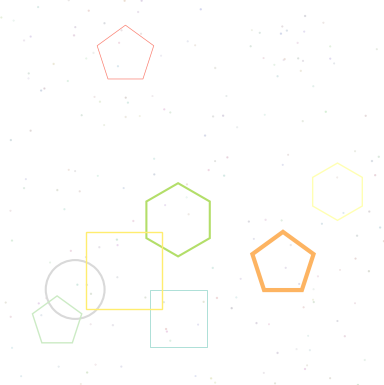[{"shape": "square", "thickness": 0.5, "radius": 0.37, "center": [0.464, 0.174]}, {"shape": "hexagon", "thickness": 1, "radius": 0.37, "center": [0.877, 0.502]}, {"shape": "pentagon", "thickness": 0.5, "radius": 0.39, "center": [0.326, 0.857]}, {"shape": "pentagon", "thickness": 3, "radius": 0.42, "center": [0.735, 0.314]}, {"shape": "hexagon", "thickness": 1.5, "radius": 0.48, "center": [0.463, 0.429]}, {"shape": "circle", "thickness": 1.5, "radius": 0.38, "center": [0.195, 0.248]}, {"shape": "pentagon", "thickness": 1, "radius": 0.34, "center": [0.148, 0.164]}, {"shape": "square", "thickness": 1, "radius": 0.5, "center": [0.322, 0.297]}]